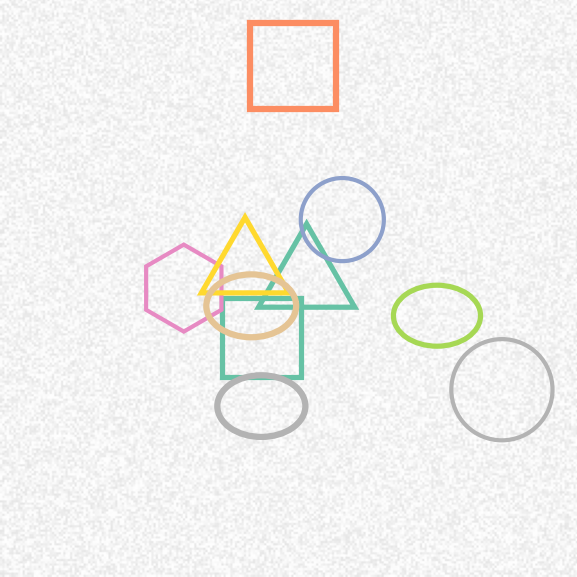[{"shape": "triangle", "thickness": 2.5, "radius": 0.48, "center": [0.531, 0.515]}, {"shape": "square", "thickness": 2.5, "radius": 0.34, "center": [0.453, 0.415]}, {"shape": "square", "thickness": 3, "radius": 0.37, "center": [0.507, 0.885]}, {"shape": "circle", "thickness": 2, "radius": 0.36, "center": [0.593, 0.619]}, {"shape": "hexagon", "thickness": 2, "radius": 0.38, "center": [0.318, 0.5]}, {"shape": "oval", "thickness": 2.5, "radius": 0.38, "center": [0.757, 0.452]}, {"shape": "triangle", "thickness": 2.5, "radius": 0.44, "center": [0.424, 0.536]}, {"shape": "oval", "thickness": 3, "radius": 0.39, "center": [0.435, 0.47]}, {"shape": "oval", "thickness": 3, "radius": 0.38, "center": [0.453, 0.296]}, {"shape": "circle", "thickness": 2, "radius": 0.44, "center": [0.869, 0.324]}]